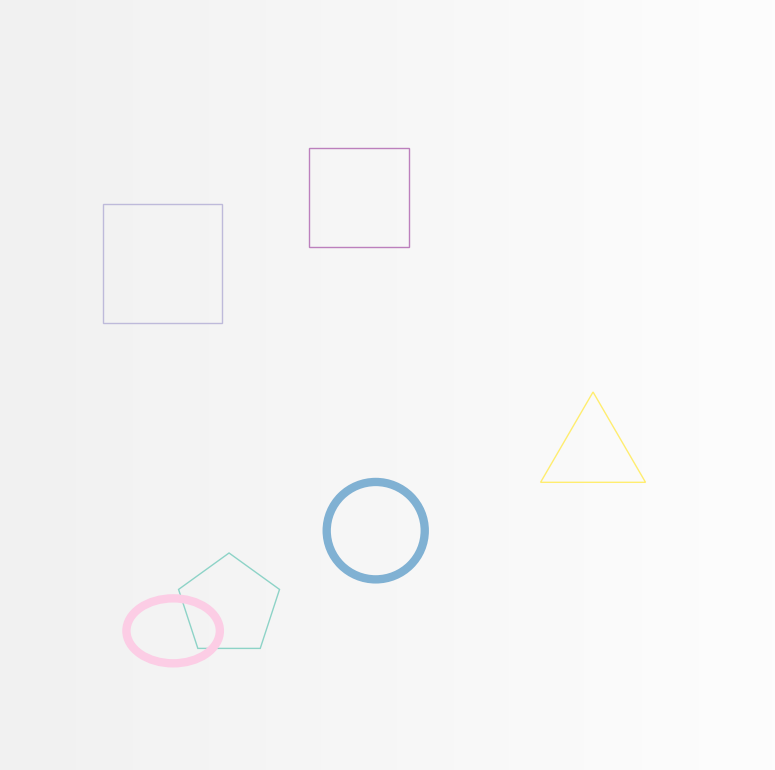[{"shape": "pentagon", "thickness": 0.5, "radius": 0.34, "center": [0.296, 0.213]}, {"shape": "square", "thickness": 0.5, "radius": 0.39, "center": [0.21, 0.657]}, {"shape": "circle", "thickness": 3, "radius": 0.32, "center": [0.485, 0.311]}, {"shape": "oval", "thickness": 3, "radius": 0.3, "center": [0.223, 0.181]}, {"shape": "square", "thickness": 0.5, "radius": 0.32, "center": [0.463, 0.744]}, {"shape": "triangle", "thickness": 0.5, "radius": 0.39, "center": [0.765, 0.413]}]